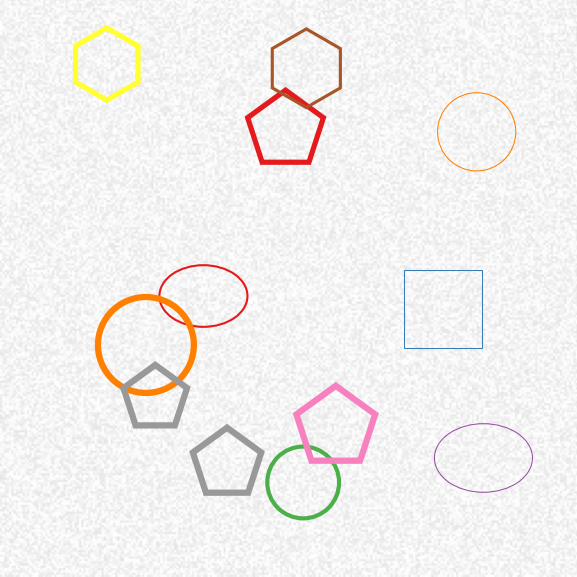[{"shape": "pentagon", "thickness": 2.5, "radius": 0.34, "center": [0.494, 0.774]}, {"shape": "oval", "thickness": 1, "radius": 0.38, "center": [0.352, 0.487]}, {"shape": "square", "thickness": 0.5, "radius": 0.34, "center": [0.767, 0.465]}, {"shape": "circle", "thickness": 2, "radius": 0.31, "center": [0.525, 0.164]}, {"shape": "oval", "thickness": 0.5, "radius": 0.42, "center": [0.837, 0.206]}, {"shape": "circle", "thickness": 0.5, "radius": 0.34, "center": [0.825, 0.771]}, {"shape": "circle", "thickness": 3, "radius": 0.42, "center": [0.253, 0.402]}, {"shape": "hexagon", "thickness": 2.5, "radius": 0.31, "center": [0.185, 0.888]}, {"shape": "hexagon", "thickness": 1.5, "radius": 0.34, "center": [0.53, 0.881]}, {"shape": "pentagon", "thickness": 3, "radius": 0.36, "center": [0.581, 0.259]}, {"shape": "pentagon", "thickness": 3, "radius": 0.29, "center": [0.269, 0.309]}, {"shape": "pentagon", "thickness": 3, "radius": 0.31, "center": [0.393, 0.196]}]